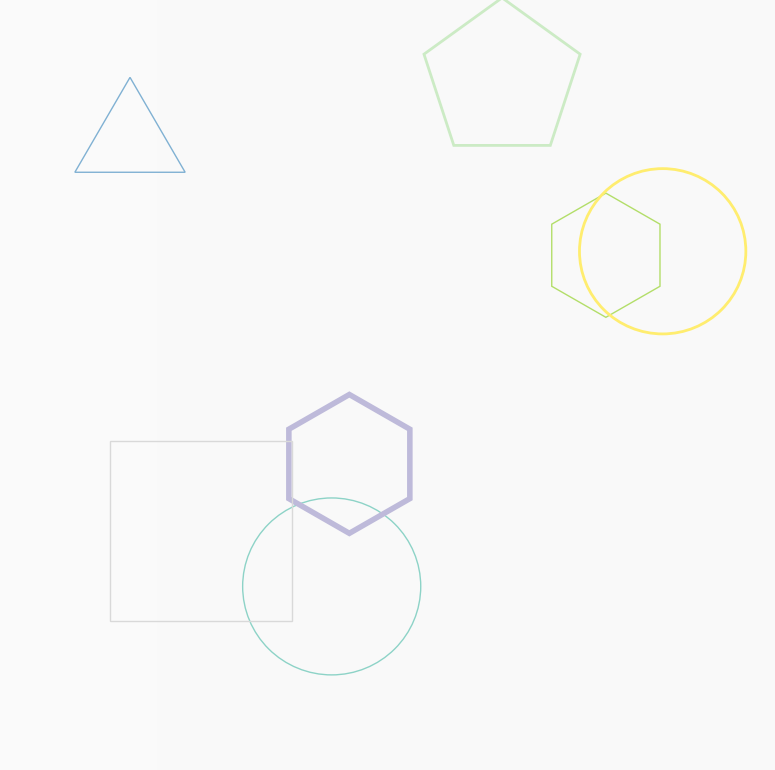[{"shape": "circle", "thickness": 0.5, "radius": 0.57, "center": [0.428, 0.238]}, {"shape": "hexagon", "thickness": 2, "radius": 0.45, "center": [0.451, 0.398]}, {"shape": "triangle", "thickness": 0.5, "radius": 0.41, "center": [0.168, 0.817]}, {"shape": "hexagon", "thickness": 0.5, "radius": 0.4, "center": [0.782, 0.669]}, {"shape": "square", "thickness": 0.5, "radius": 0.58, "center": [0.259, 0.31]}, {"shape": "pentagon", "thickness": 1, "radius": 0.53, "center": [0.648, 0.897]}, {"shape": "circle", "thickness": 1, "radius": 0.54, "center": [0.855, 0.674]}]